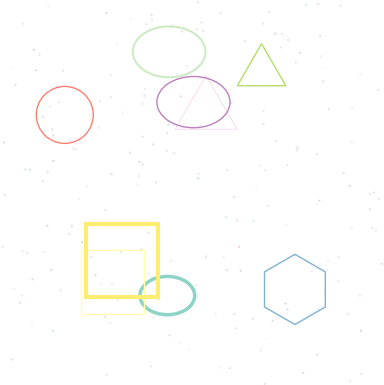[{"shape": "oval", "thickness": 2.5, "radius": 0.36, "center": [0.435, 0.232]}, {"shape": "square", "thickness": 1, "radius": 0.41, "center": [0.293, 0.268]}, {"shape": "circle", "thickness": 1, "radius": 0.37, "center": [0.168, 0.702]}, {"shape": "hexagon", "thickness": 1, "radius": 0.46, "center": [0.766, 0.248]}, {"shape": "triangle", "thickness": 1, "radius": 0.36, "center": [0.679, 0.814]}, {"shape": "triangle", "thickness": 0.5, "radius": 0.46, "center": [0.535, 0.711]}, {"shape": "oval", "thickness": 1, "radius": 0.48, "center": [0.502, 0.735]}, {"shape": "oval", "thickness": 1.5, "radius": 0.47, "center": [0.439, 0.865]}, {"shape": "square", "thickness": 3, "radius": 0.47, "center": [0.317, 0.324]}]